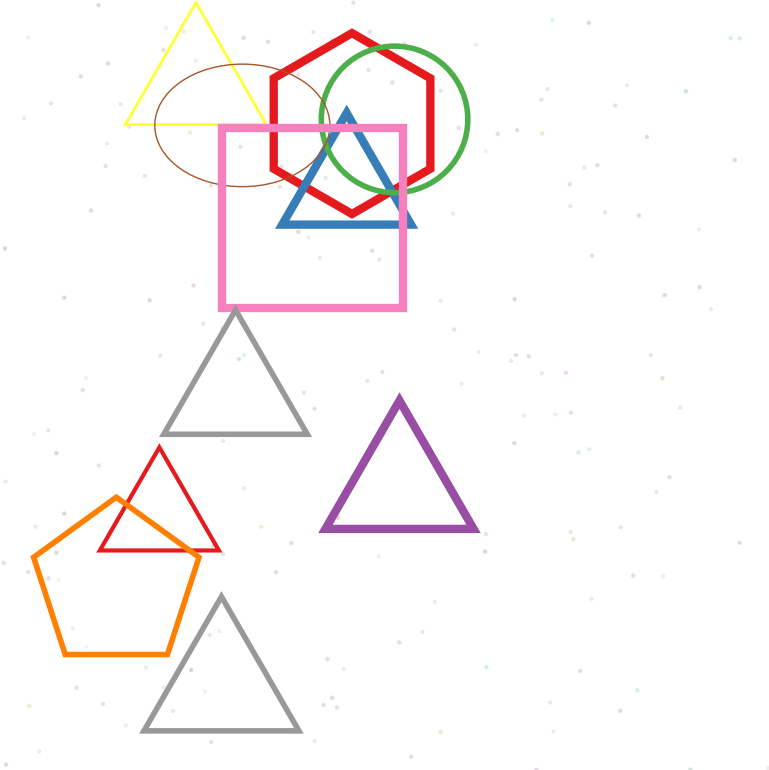[{"shape": "triangle", "thickness": 1.5, "radius": 0.45, "center": [0.207, 0.33]}, {"shape": "hexagon", "thickness": 3, "radius": 0.59, "center": [0.457, 0.84]}, {"shape": "triangle", "thickness": 3, "radius": 0.48, "center": [0.45, 0.757]}, {"shape": "circle", "thickness": 2, "radius": 0.48, "center": [0.512, 0.845]}, {"shape": "triangle", "thickness": 3, "radius": 0.56, "center": [0.519, 0.369]}, {"shape": "pentagon", "thickness": 2, "radius": 0.56, "center": [0.151, 0.241]}, {"shape": "triangle", "thickness": 1, "radius": 0.53, "center": [0.254, 0.891]}, {"shape": "oval", "thickness": 0.5, "radius": 0.57, "center": [0.315, 0.837]}, {"shape": "square", "thickness": 3, "radius": 0.59, "center": [0.406, 0.717]}, {"shape": "triangle", "thickness": 2, "radius": 0.58, "center": [0.288, 0.109]}, {"shape": "triangle", "thickness": 2, "radius": 0.54, "center": [0.306, 0.49]}]